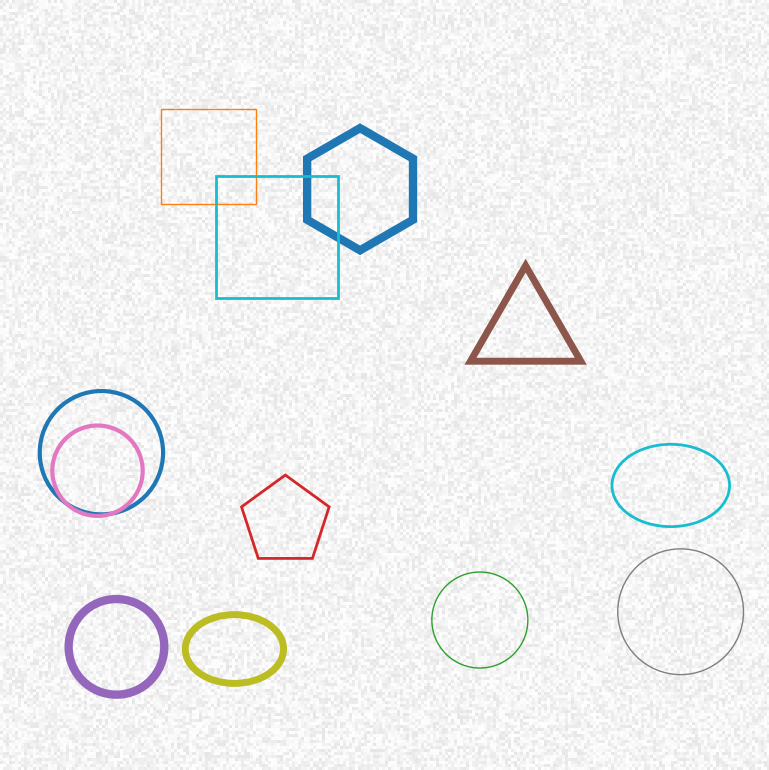[{"shape": "hexagon", "thickness": 3, "radius": 0.4, "center": [0.468, 0.754]}, {"shape": "circle", "thickness": 1.5, "radius": 0.4, "center": [0.132, 0.412]}, {"shape": "square", "thickness": 0.5, "radius": 0.31, "center": [0.271, 0.797]}, {"shape": "circle", "thickness": 0.5, "radius": 0.31, "center": [0.623, 0.195]}, {"shape": "pentagon", "thickness": 1, "radius": 0.3, "center": [0.371, 0.323]}, {"shape": "circle", "thickness": 3, "radius": 0.31, "center": [0.151, 0.16]}, {"shape": "triangle", "thickness": 2.5, "radius": 0.41, "center": [0.683, 0.572]}, {"shape": "circle", "thickness": 1.5, "radius": 0.29, "center": [0.127, 0.389]}, {"shape": "circle", "thickness": 0.5, "radius": 0.41, "center": [0.884, 0.206]}, {"shape": "oval", "thickness": 2.5, "radius": 0.32, "center": [0.304, 0.157]}, {"shape": "square", "thickness": 1, "radius": 0.4, "center": [0.359, 0.692]}, {"shape": "oval", "thickness": 1, "radius": 0.38, "center": [0.871, 0.37]}]